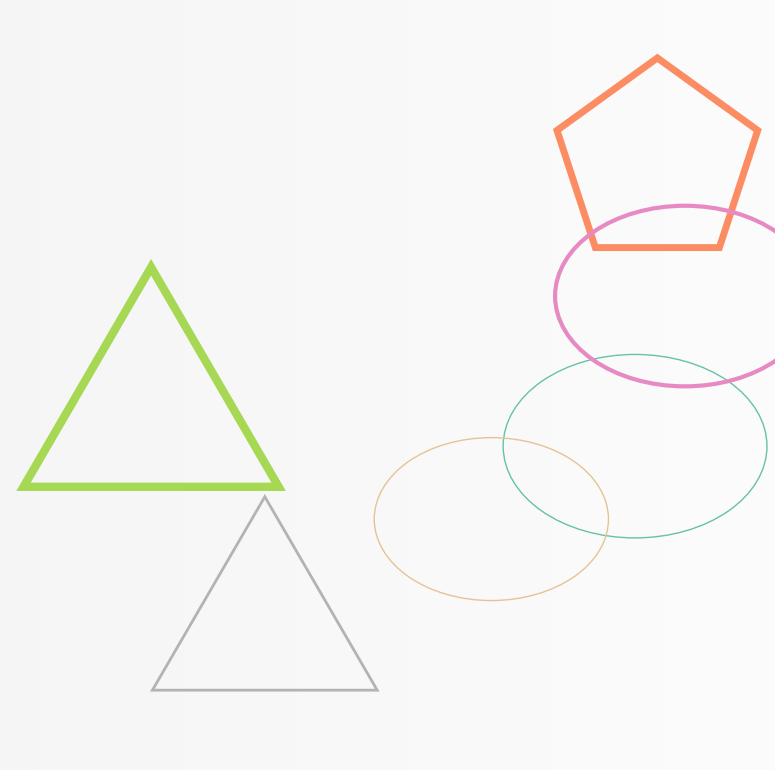[{"shape": "oval", "thickness": 0.5, "radius": 0.85, "center": [0.819, 0.421]}, {"shape": "pentagon", "thickness": 2.5, "radius": 0.68, "center": [0.848, 0.789]}, {"shape": "oval", "thickness": 1.5, "radius": 0.84, "center": [0.884, 0.616]}, {"shape": "triangle", "thickness": 3, "radius": 0.95, "center": [0.195, 0.463]}, {"shape": "oval", "thickness": 0.5, "radius": 0.76, "center": [0.634, 0.326]}, {"shape": "triangle", "thickness": 1, "radius": 0.84, "center": [0.342, 0.187]}]